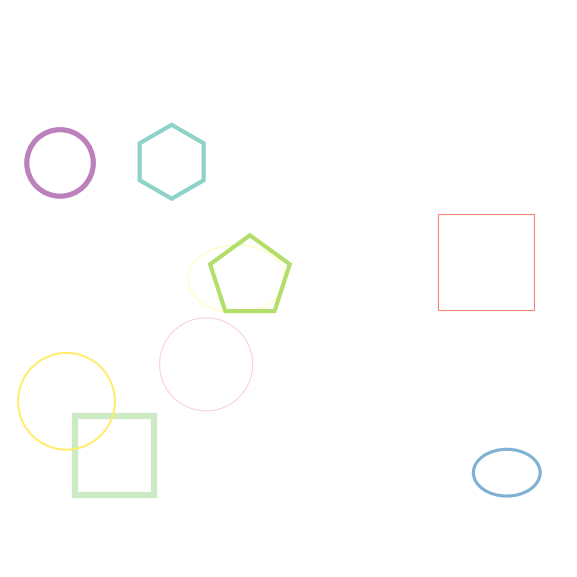[{"shape": "hexagon", "thickness": 2, "radius": 0.32, "center": [0.297, 0.719]}, {"shape": "oval", "thickness": 0.5, "radius": 0.42, "center": [0.41, 0.516]}, {"shape": "square", "thickness": 0.5, "radius": 0.41, "center": [0.842, 0.545]}, {"shape": "oval", "thickness": 1.5, "radius": 0.29, "center": [0.878, 0.181]}, {"shape": "pentagon", "thickness": 2, "radius": 0.36, "center": [0.433, 0.519]}, {"shape": "circle", "thickness": 0.5, "radius": 0.4, "center": [0.357, 0.368]}, {"shape": "circle", "thickness": 2.5, "radius": 0.29, "center": [0.104, 0.717]}, {"shape": "square", "thickness": 3, "radius": 0.34, "center": [0.198, 0.211]}, {"shape": "circle", "thickness": 1, "radius": 0.42, "center": [0.115, 0.304]}]